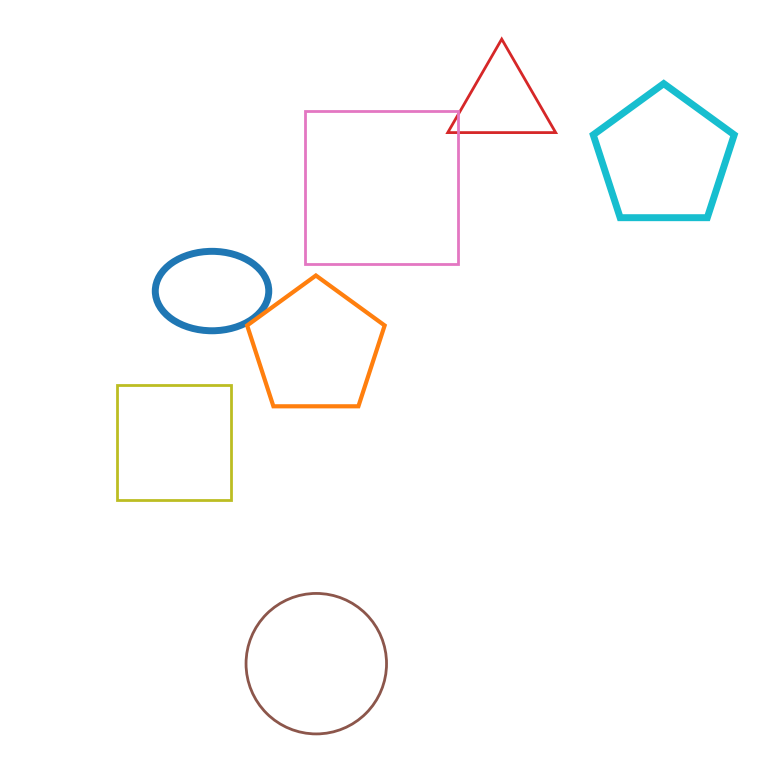[{"shape": "oval", "thickness": 2.5, "radius": 0.37, "center": [0.275, 0.622]}, {"shape": "pentagon", "thickness": 1.5, "radius": 0.47, "center": [0.41, 0.548]}, {"shape": "triangle", "thickness": 1, "radius": 0.4, "center": [0.652, 0.868]}, {"shape": "circle", "thickness": 1, "radius": 0.46, "center": [0.411, 0.138]}, {"shape": "square", "thickness": 1, "radius": 0.5, "center": [0.495, 0.756]}, {"shape": "square", "thickness": 1, "radius": 0.37, "center": [0.226, 0.425]}, {"shape": "pentagon", "thickness": 2.5, "radius": 0.48, "center": [0.862, 0.795]}]